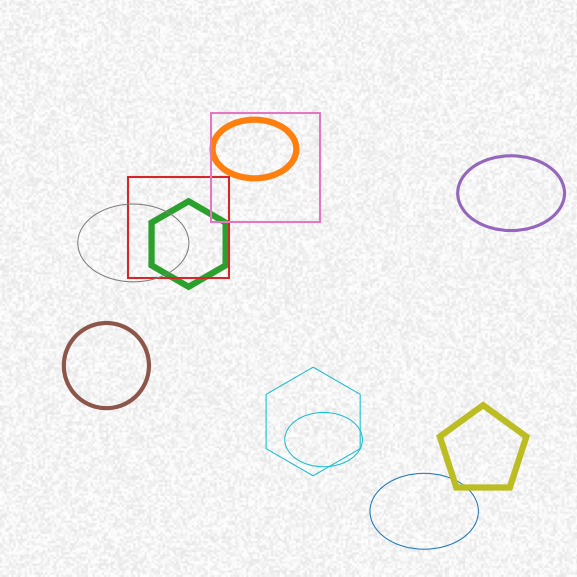[{"shape": "oval", "thickness": 0.5, "radius": 0.47, "center": [0.734, 0.114]}, {"shape": "oval", "thickness": 3, "radius": 0.36, "center": [0.441, 0.741]}, {"shape": "hexagon", "thickness": 3, "radius": 0.37, "center": [0.327, 0.577]}, {"shape": "square", "thickness": 1, "radius": 0.44, "center": [0.309, 0.605]}, {"shape": "oval", "thickness": 1.5, "radius": 0.46, "center": [0.885, 0.665]}, {"shape": "circle", "thickness": 2, "radius": 0.37, "center": [0.184, 0.366]}, {"shape": "square", "thickness": 1, "radius": 0.47, "center": [0.46, 0.709]}, {"shape": "oval", "thickness": 0.5, "radius": 0.48, "center": [0.231, 0.578]}, {"shape": "pentagon", "thickness": 3, "radius": 0.39, "center": [0.837, 0.219]}, {"shape": "oval", "thickness": 0.5, "radius": 0.34, "center": [0.56, 0.238]}, {"shape": "hexagon", "thickness": 0.5, "radius": 0.47, "center": [0.542, 0.269]}]